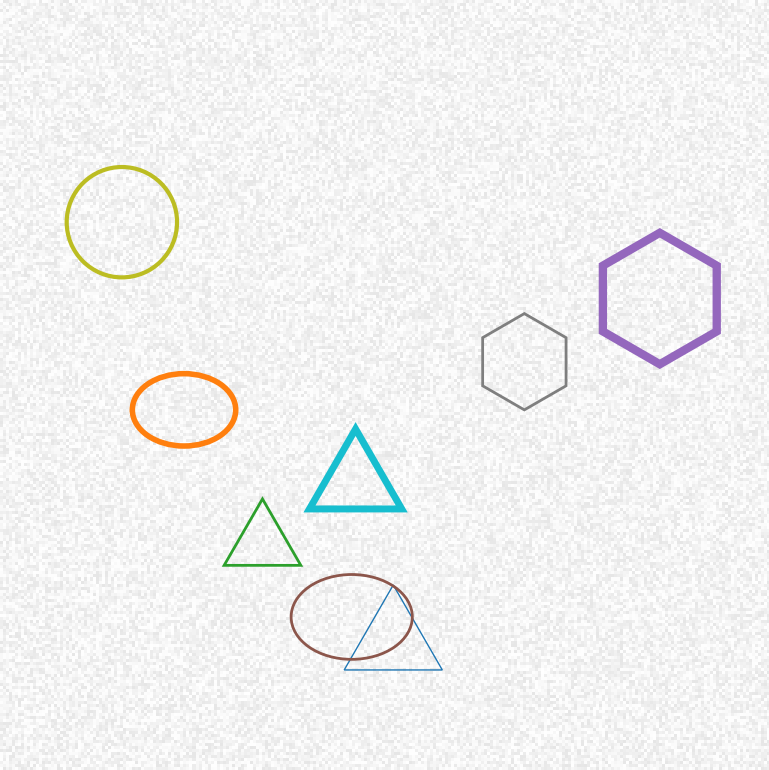[{"shape": "triangle", "thickness": 0.5, "radius": 0.37, "center": [0.511, 0.167]}, {"shape": "oval", "thickness": 2, "radius": 0.34, "center": [0.239, 0.468]}, {"shape": "triangle", "thickness": 1, "radius": 0.29, "center": [0.341, 0.295]}, {"shape": "hexagon", "thickness": 3, "radius": 0.43, "center": [0.857, 0.612]}, {"shape": "oval", "thickness": 1, "radius": 0.39, "center": [0.457, 0.199]}, {"shape": "hexagon", "thickness": 1, "radius": 0.31, "center": [0.681, 0.53]}, {"shape": "circle", "thickness": 1.5, "radius": 0.36, "center": [0.158, 0.711]}, {"shape": "triangle", "thickness": 2.5, "radius": 0.35, "center": [0.462, 0.374]}]